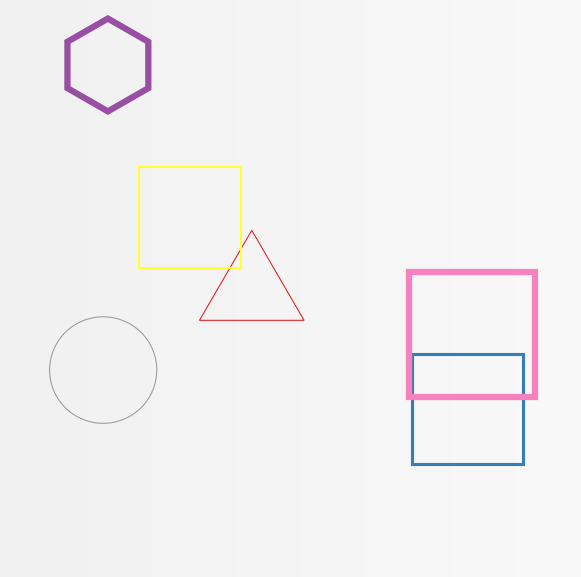[{"shape": "triangle", "thickness": 0.5, "radius": 0.52, "center": [0.433, 0.496]}, {"shape": "square", "thickness": 1.5, "radius": 0.48, "center": [0.804, 0.291]}, {"shape": "hexagon", "thickness": 3, "radius": 0.4, "center": [0.186, 0.887]}, {"shape": "square", "thickness": 1, "radius": 0.44, "center": [0.327, 0.622]}, {"shape": "square", "thickness": 3, "radius": 0.54, "center": [0.812, 0.42]}, {"shape": "circle", "thickness": 0.5, "radius": 0.46, "center": [0.178, 0.358]}]